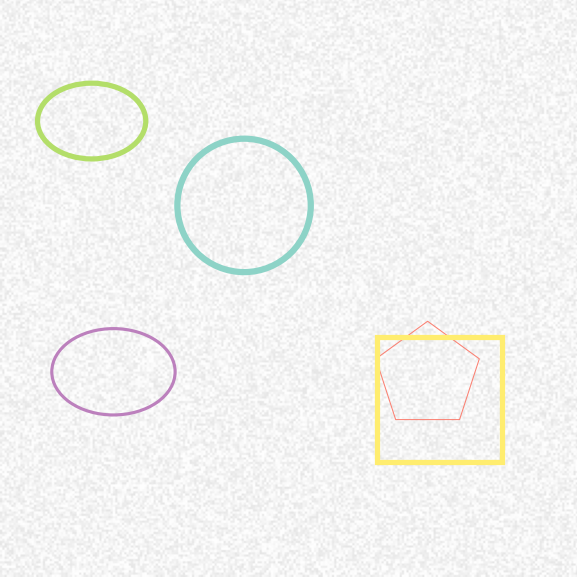[{"shape": "circle", "thickness": 3, "radius": 0.58, "center": [0.423, 0.643]}, {"shape": "pentagon", "thickness": 0.5, "radius": 0.47, "center": [0.74, 0.349]}, {"shape": "oval", "thickness": 2.5, "radius": 0.47, "center": [0.159, 0.79]}, {"shape": "oval", "thickness": 1.5, "radius": 0.53, "center": [0.196, 0.355]}, {"shape": "square", "thickness": 2.5, "radius": 0.54, "center": [0.762, 0.308]}]